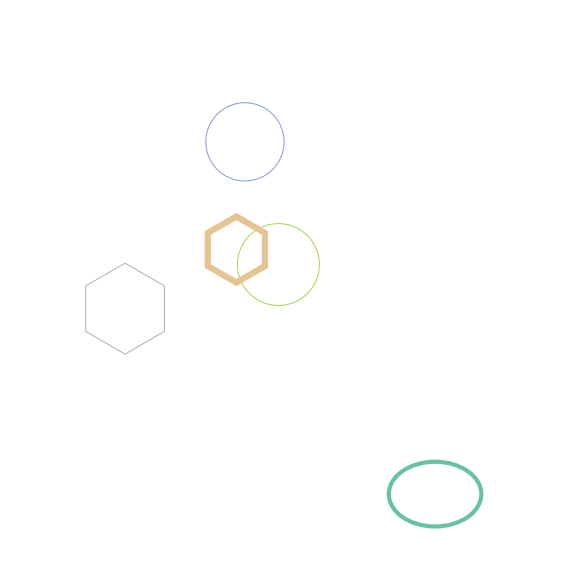[{"shape": "oval", "thickness": 2, "radius": 0.4, "center": [0.753, 0.144]}, {"shape": "circle", "thickness": 0.5, "radius": 0.34, "center": [0.424, 0.754]}, {"shape": "circle", "thickness": 0.5, "radius": 0.35, "center": [0.482, 0.541]}, {"shape": "hexagon", "thickness": 3, "radius": 0.29, "center": [0.409, 0.567]}, {"shape": "hexagon", "thickness": 0.5, "radius": 0.39, "center": [0.217, 0.465]}]